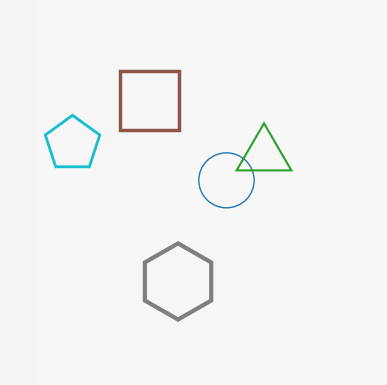[{"shape": "circle", "thickness": 1, "radius": 0.36, "center": [0.584, 0.532]}, {"shape": "triangle", "thickness": 1.5, "radius": 0.41, "center": [0.681, 0.598]}, {"shape": "square", "thickness": 2.5, "radius": 0.38, "center": [0.386, 0.738]}, {"shape": "hexagon", "thickness": 3, "radius": 0.49, "center": [0.459, 0.269]}, {"shape": "pentagon", "thickness": 2, "radius": 0.37, "center": [0.187, 0.627]}]